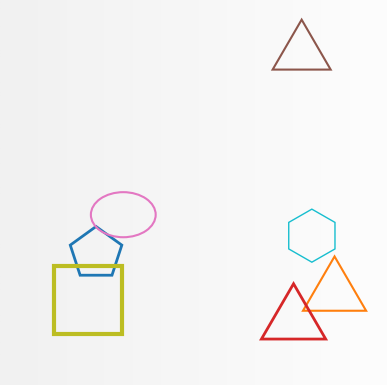[{"shape": "pentagon", "thickness": 2, "radius": 0.35, "center": [0.248, 0.342]}, {"shape": "triangle", "thickness": 1.5, "radius": 0.47, "center": [0.863, 0.24]}, {"shape": "triangle", "thickness": 2, "radius": 0.48, "center": [0.758, 0.167]}, {"shape": "triangle", "thickness": 1.5, "radius": 0.43, "center": [0.778, 0.862]}, {"shape": "oval", "thickness": 1.5, "radius": 0.42, "center": [0.318, 0.442]}, {"shape": "square", "thickness": 3, "radius": 0.44, "center": [0.228, 0.221]}, {"shape": "hexagon", "thickness": 1, "radius": 0.34, "center": [0.805, 0.388]}]